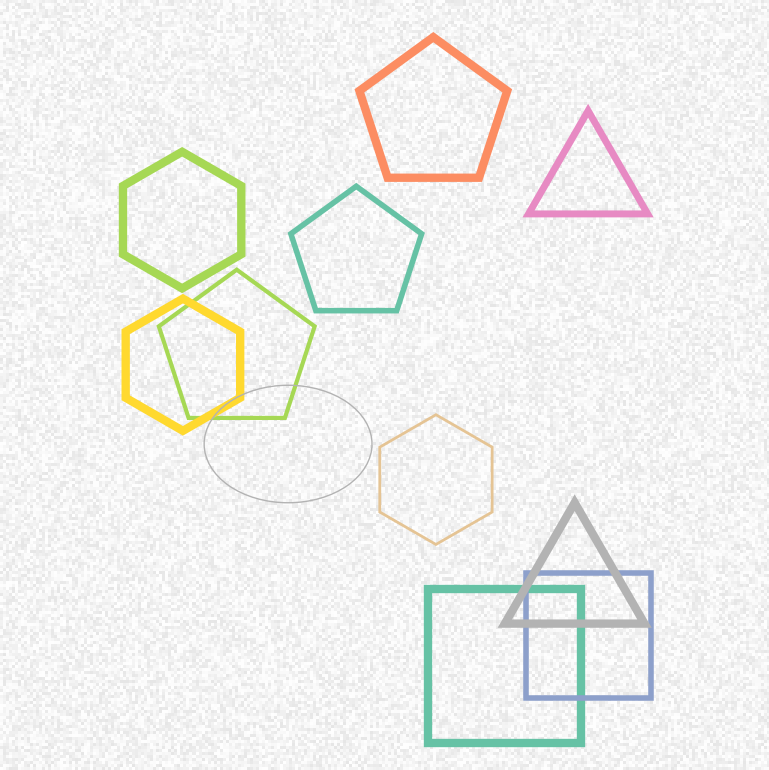[{"shape": "square", "thickness": 3, "radius": 0.5, "center": [0.655, 0.135]}, {"shape": "pentagon", "thickness": 2, "radius": 0.45, "center": [0.463, 0.669]}, {"shape": "pentagon", "thickness": 3, "radius": 0.5, "center": [0.563, 0.851]}, {"shape": "square", "thickness": 2, "radius": 0.41, "center": [0.764, 0.175]}, {"shape": "triangle", "thickness": 2.5, "radius": 0.45, "center": [0.764, 0.767]}, {"shape": "pentagon", "thickness": 1.5, "radius": 0.53, "center": [0.307, 0.543]}, {"shape": "hexagon", "thickness": 3, "radius": 0.44, "center": [0.237, 0.714]}, {"shape": "hexagon", "thickness": 3, "radius": 0.43, "center": [0.238, 0.526]}, {"shape": "hexagon", "thickness": 1, "radius": 0.42, "center": [0.566, 0.377]}, {"shape": "triangle", "thickness": 3, "radius": 0.52, "center": [0.746, 0.242]}, {"shape": "oval", "thickness": 0.5, "radius": 0.54, "center": [0.374, 0.423]}]